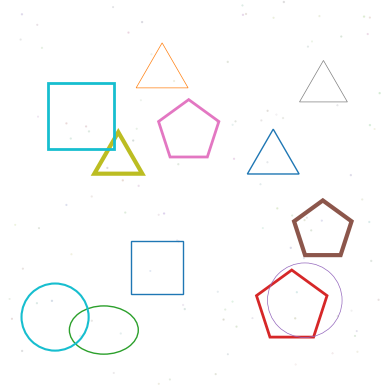[{"shape": "triangle", "thickness": 1, "radius": 0.39, "center": [0.71, 0.587]}, {"shape": "square", "thickness": 1, "radius": 0.34, "center": [0.408, 0.305]}, {"shape": "triangle", "thickness": 0.5, "radius": 0.39, "center": [0.421, 0.811]}, {"shape": "oval", "thickness": 1, "radius": 0.45, "center": [0.27, 0.143]}, {"shape": "pentagon", "thickness": 2, "radius": 0.48, "center": [0.758, 0.202]}, {"shape": "circle", "thickness": 0.5, "radius": 0.48, "center": [0.792, 0.22]}, {"shape": "pentagon", "thickness": 3, "radius": 0.39, "center": [0.838, 0.401]}, {"shape": "pentagon", "thickness": 2, "radius": 0.41, "center": [0.49, 0.659]}, {"shape": "triangle", "thickness": 0.5, "radius": 0.36, "center": [0.84, 0.771]}, {"shape": "triangle", "thickness": 3, "radius": 0.36, "center": [0.307, 0.585]}, {"shape": "square", "thickness": 2, "radius": 0.43, "center": [0.21, 0.699]}, {"shape": "circle", "thickness": 1.5, "radius": 0.44, "center": [0.143, 0.176]}]